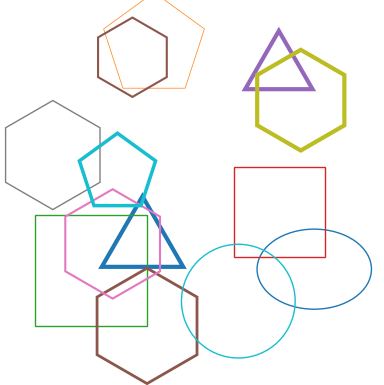[{"shape": "oval", "thickness": 1, "radius": 0.74, "center": [0.816, 0.301]}, {"shape": "triangle", "thickness": 3, "radius": 0.61, "center": [0.37, 0.368]}, {"shape": "pentagon", "thickness": 0.5, "radius": 0.69, "center": [0.4, 0.882]}, {"shape": "square", "thickness": 1, "radius": 0.72, "center": [0.236, 0.298]}, {"shape": "square", "thickness": 1, "radius": 0.59, "center": [0.726, 0.45]}, {"shape": "triangle", "thickness": 3, "radius": 0.5, "center": [0.724, 0.819]}, {"shape": "hexagon", "thickness": 2, "radius": 0.75, "center": [0.382, 0.154]}, {"shape": "hexagon", "thickness": 1.5, "radius": 0.52, "center": [0.344, 0.851]}, {"shape": "hexagon", "thickness": 1.5, "radius": 0.71, "center": [0.293, 0.366]}, {"shape": "hexagon", "thickness": 1, "radius": 0.71, "center": [0.137, 0.597]}, {"shape": "hexagon", "thickness": 3, "radius": 0.65, "center": [0.781, 0.74]}, {"shape": "circle", "thickness": 1, "radius": 0.74, "center": [0.619, 0.218]}, {"shape": "pentagon", "thickness": 2.5, "radius": 0.52, "center": [0.305, 0.55]}]